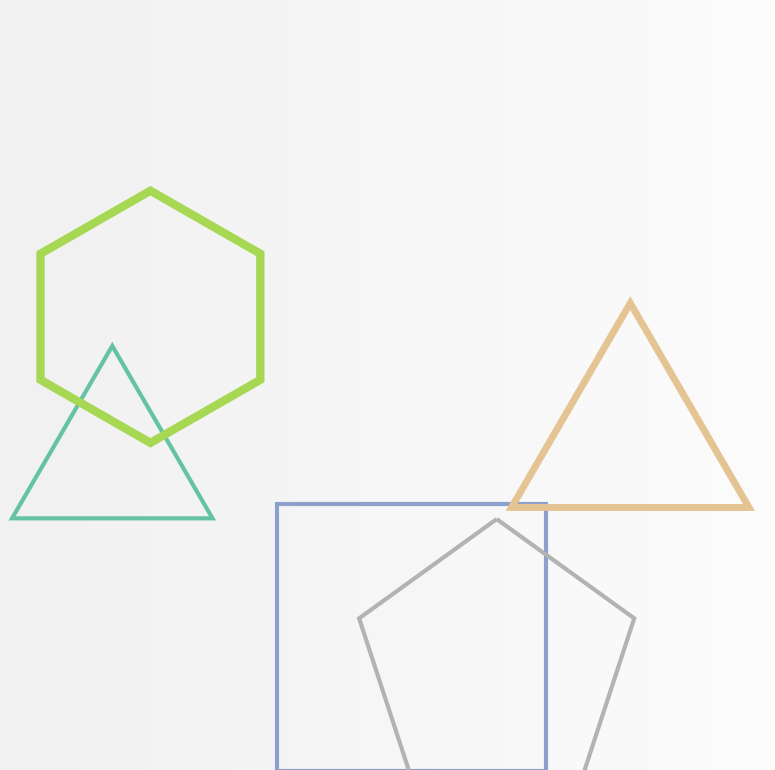[{"shape": "triangle", "thickness": 1.5, "radius": 0.75, "center": [0.145, 0.401]}, {"shape": "square", "thickness": 1.5, "radius": 0.87, "center": [0.532, 0.172]}, {"shape": "hexagon", "thickness": 3, "radius": 0.82, "center": [0.194, 0.589]}, {"shape": "triangle", "thickness": 2.5, "radius": 0.88, "center": [0.813, 0.429]}, {"shape": "pentagon", "thickness": 1.5, "radius": 0.93, "center": [0.641, 0.139]}]